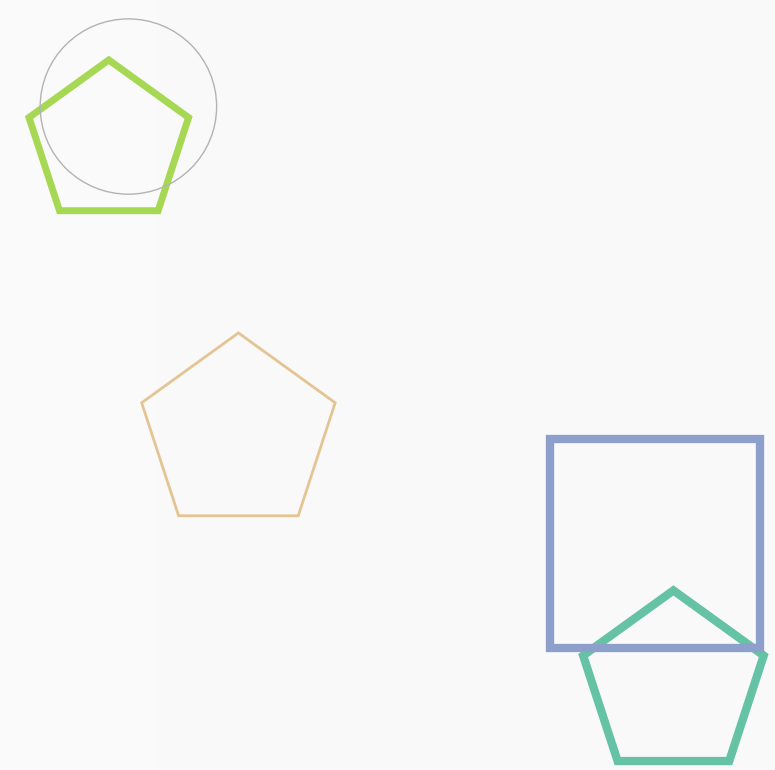[{"shape": "pentagon", "thickness": 3, "radius": 0.61, "center": [0.869, 0.111]}, {"shape": "square", "thickness": 3, "radius": 0.68, "center": [0.845, 0.295]}, {"shape": "pentagon", "thickness": 2.5, "radius": 0.54, "center": [0.14, 0.814]}, {"shape": "pentagon", "thickness": 1, "radius": 0.66, "center": [0.308, 0.436]}, {"shape": "circle", "thickness": 0.5, "radius": 0.57, "center": [0.166, 0.862]}]